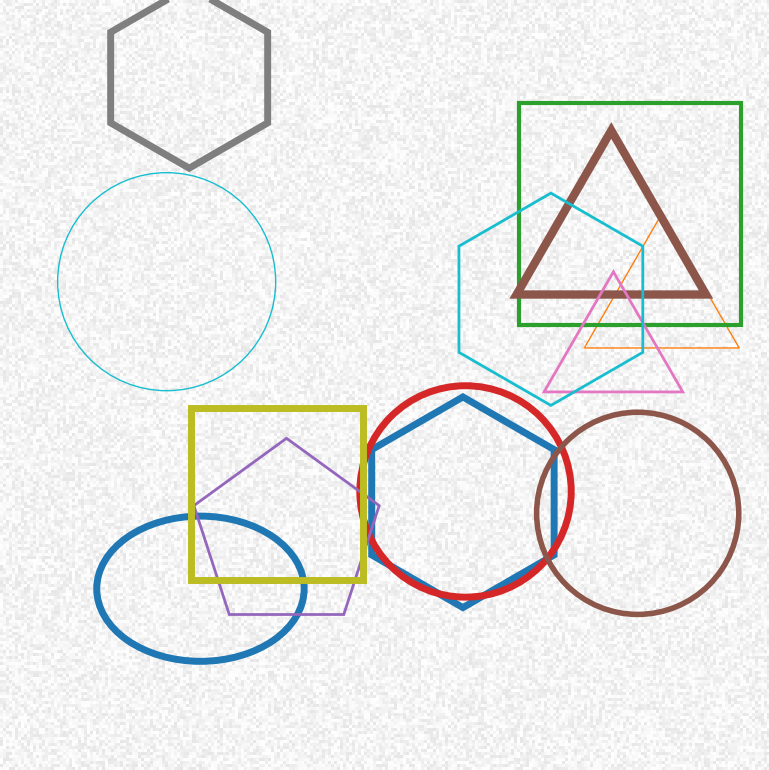[{"shape": "oval", "thickness": 2.5, "radius": 0.67, "center": [0.26, 0.235]}, {"shape": "hexagon", "thickness": 2.5, "radius": 0.68, "center": [0.601, 0.348]}, {"shape": "triangle", "thickness": 0.5, "radius": 0.58, "center": [0.859, 0.606]}, {"shape": "square", "thickness": 1.5, "radius": 0.72, "center": [0.819, 0.722]}, {"shape": "circle", "thickness": 2.5, "radius": 0.69, "center": [0.605, 0.362]}, {"shape": "pentagon", "thickness": 1, "radius": 0.63, "center": [0.372, 0.304]}, {"shape": "triangle", "thickness": 3, "radius": 0.71, "center": [0.794, 0.689]}, {"shape": "circle", "thickness": 2, "radius": 0.66, "center": [0.828, 0.333]}, {"shape": "triangle", "thickness": 1, "radius": 0.52, "center": [0.797, 0.543]}, {"shape": "hexagon", "thickness": 2.5, "radius": 0.59, "center": [0.246, 0.899]}, {"shape": "square", "thickness": 2.5, "radius": 0.56, "center": [0.36, 0.358]}, {"shape": "circle", "thickness": 0.5, "radius": 0.71, "center": [0.216, 0.634]}, {"shape": "hexagon", "thickness": 1, "radius": 0.69, "center": [0.715, 0.611]}]